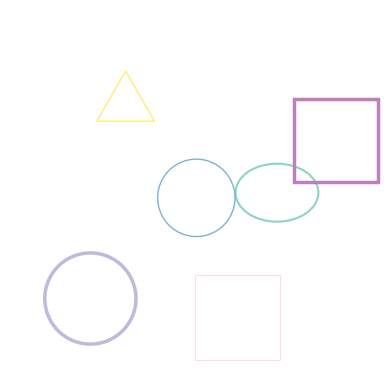[{"shape": "oval", "thickness": 1.5, "radius": 0.54, "center": [0.719, 0.5]}, {"shape": "circle", "thickness": 2.5, "radius": 0.59, "center": [0.235, 0.225]}, {"shape": "circle", "thickness": 1, "radius": 0.5, "center": [0.51, 0.486]}, {"shape": "square", "thickness": 0.5, "radius": 0.55, "center": [0.616, 0.176]}, {"shape": "square", "thickness": 2.5, "radius": 0.54, "center": [0.873, 0.635]}, {"shape": "triangle", "thickness": 1, "radius": 0.43, "center": [0.326, 0.729]}]